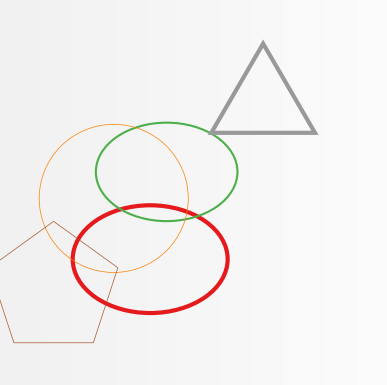[{"shape": "oval", "thickness": 3, "radius": 1.0, "center": [0.388, 0.327]}, {"shape": "oval", "thickness": 1.5, "radius": 0.91, "center": [0.43, 0.554]}, {"shape": "circle", "thickness": 0.5, "radius": 0.96, "center": [0.294, 0.485]}, {"shape": "pentagon", "thickness": 0.5, "radius": 0.87, "center": [0.138, 0.251]}, {"shape": "triangle", "thickness": 3, "radius": 0.77, "center": [0.679, 0.732]}]